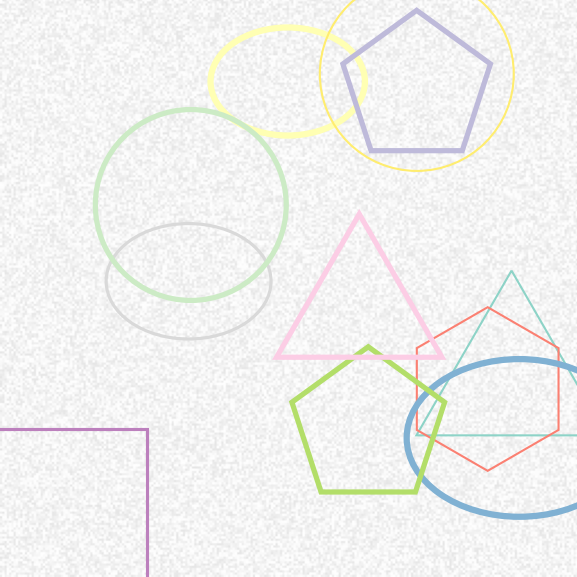[{"shape": "triangle", "thickness": 1, "radius": 0.95, "center": [0.886, 0.34]}, {"shape": "oval", "thickness": 3, "radius": 0.67, "center": [0.498, 0.858]}, {"shape": "pentagon", "thickness": 2.5, "radius": 0.67, "center": [0.722, 0.847]}, {"shape": "hexagon", "thickness": 1, "radius": 0.71, "center": [0.844, 0.326]}, {"shape": "oval", "thickness": 3, "radius": 0.98, "center": [0.899, 0.241]}, {"shape": "pentagon", "thickness": 2.5, "radius": 0.7, "center": [0.638, 0.26]}, {"shape": "triangle", "thickness": 2.5, "radius": 0.83, "center": [0.622, 0.463]}, {"shape": "oval", "thickness": 1.5, "radius": 0.71, "center": [0.327, 0.512]}, {"shape": "square", "thickness": 1.5, "radius": 0.72, "center": [0.111, 0.112]}, {"shape": "circle", "thickness": 2.5, "radius": 0.83, "center": [0.33, 0.644]}, {"shape": "circle", "thickness": 1, "radius": 0.84, "center": [0.722, 0.871]}]